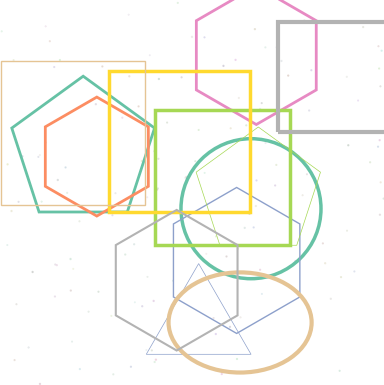[{"shape": "pentagon", "thickness": 2, "radius": 0.97, "center": [0.216, 0.607]}, {"shape": "circle", "thickness": 2.5, "radius": 0.91, "center": [0.652, 0.458]}, {"shape": "hexagon", "thickness": 2, "radius": 0.77, "center": [0.251, 0.593]}, {"shape": "hexagon", "thickness": 1, "radius": 0.95, "center": [0.615, 0.324]}, {"shape": "triangle", "thickness": 0.5, "radius": 0.79, "center": [0.516, 0.158]}, {"shape": "hexagon", "thickness": 2, "radius": 0.9, "center": [0.666, 0.856]}, {"shape": "square", "thickness": 2.5, "radius": 0.87, "center": [0.578, 0.539]}, {"shape": "pentagon", "thickness": 0.5, "radius": 0.85, "center": [0.671, 0.5]}, {"shape": "square", "thickness": 2.5, "radius": 0.92, "center": [0.467, 0.633]}, {"shape": "oval", "thickness": 3, "radius": 0.93, "center": [0.624, 0.162]}, {"shape": "square", "thickness": 1, "radius": 0.94, "center": [0.191, 0.654]}, {"shape": "hexagon", "thickness": 1.5, "radius": 0.91, "center": [0.459, 0.272]}, {"shape": "square", "thickness": 3, "radius": 0.71, "center": [0.865, 0.8]}]